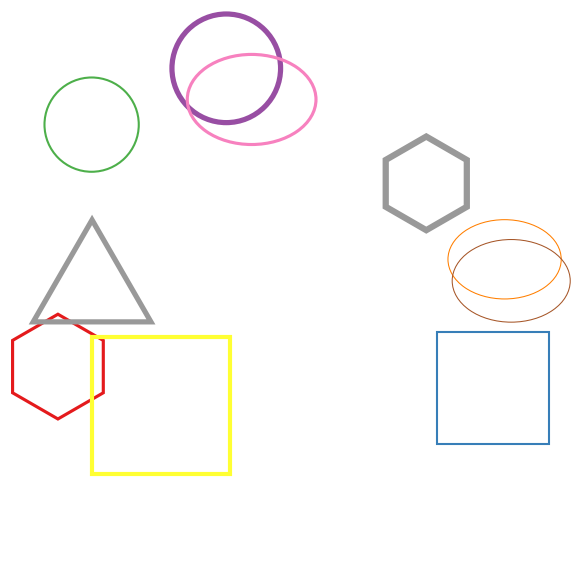[{"shape": "hexagon", "thickness": 1.5, "radius": 0.45, "center": [0.1, 0.364]}, {"shape": "square", "thickness": 1, "radius": 0.48, "center": [0.854, 0.327]}, {"shape": "circle", "thickness": 1, "radius": 0.41, "center": [0.159, 0.783]}, {"shape": "circle", "thickness": 2.5, "radius": 0.47, "center": [0.392, 0.881]}, {"shape": "oval", "thickness": 0.5, "radius": 0.49, "center": [0.874, 0.55]}, {"shape": "square", "thickness": 2, "radius": 0.6, "center": [0.278, 0.297]}, {"shape": "oval", "thickness": 0.5, "radius": 0.51, "center": [0.885, 0.513]}, {"shape": "oval", "thickness": 1.5, "radius": 0.56, "center": [0.436, 0.827]}, {"shape": "triangle", "thickness": 2.5, "radius": 0.59, "center": [0.159, 0.501]}, {"shape": "hexagon", "thickness": 3, "radius": 0.41, "center": [0.738, 0.682]}]